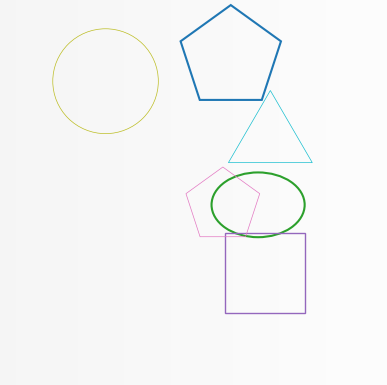[{"shape": "pentagon", "thickness": 1.5, "radius": 0.68, "center": [0.596, 0.851]}, {"shape": "oval", "thickness": 1.5, "radius": 0.6, "center": [0.666, 0.468]}, {"shape": "square", "thickness": 1, "radius": 0.52, "center": [0.683, 0.291]}, {"shape": "pentagon", "thickness": 0.5, "radius": 0.5, "center": [0.575, 0.466]}, {"shape": "circle", "thickness": 0.5, "radius": 0.68, "center": [0.272, 0.789]}, {"shape": "triangle", "thickness": 0.5, "radius": 0.62, "center": [0.698, 0.64]}]